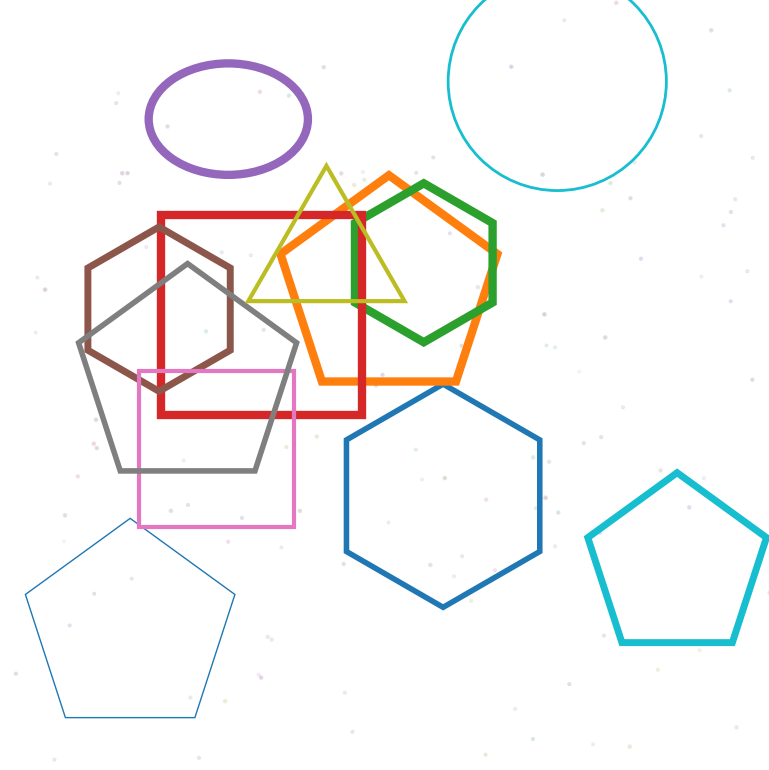[{"shape": "hexagon", "thickness": 2, "radius": 0.72, "center": [0.575, 0.356]}, {"shape": "pentagon", "thickness": 0.5, "radius": 0.72, "center": [0.169, 0.184]}, {"shape": "pentagon", "thickness": 3, "radius": 0.74, "center": [0.505, 0.624]}, {"shape": "hexagon", "thickness": 3, "radius": 0.52, "center": [0.55, 0.659]}, {"shape": "square", "thickness": 3, "radius": 0.65, "center": [0.34, 0.591]}, {"shape": "oval", "thickness": 3, "radius": 0.52, "center": [0.296, 0.845]}, {"shape": "hexagon", "thickness": 2.5, "radius": 0.53, "center": [0.207, 0.599]}, {"shape": "square", "thickness": 1.5, "radius": 0.51, "center": [0.281, 0.417]}, {"shape": "pentagon", "thickness": 2, "radius": 0.74, "center": [0.244, 0.509]}, {"shape": "triangle", "thickness": 1.5, "radius": 0.59, "center": [0.424, 0.667]}, {"shape": "circle", "thickness": 1, "radius": 0.71, "center": [0.724, 0.894]}, {"shape": "pentagon", "thickness": 2.5, "radius": 0.61, "center": [0.879, 0.264]}]